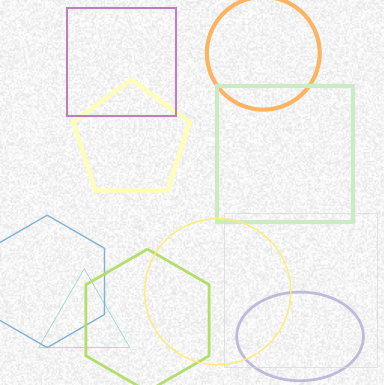[{"shape": "triangle", "thickness": 0.5, "radius": 0.68, "center": [0.219, 0.166]}, {"shape": "pentagon", "thickness": 3, "radius": 0.8, "center": [0.341, 0.634]}, {"shape": "oval", "thickness": 2, "radius": 0.82, "center": [0.779, 0.126]}, {"shape": "hexagon", "thickness": 1, "radius": 0.86, "center": [0.123, 0.269]}, {"shape": "circle", "thickness": 3, "radius": 0.73, "center": [0.684, 0.862]}, {"shape": "hexagon", "thickness": 2, "radius": 0.92, "center": [0.383, 0.168]}, {"shape": "square", "thickness": 0.5, "radius": 1.0, "center": [0.781, 0.246]}, {"shape": "square", "thickness": 1.5, "radius": 0.7, "center": [0.316, 0.839]}, {"shape": "square", "thickness": 3, "radius": 0.88, "center": [0.741, 0.6]}, {"shape": "circle", "thickness": 1, "radius": 0.95, "center": [0.565, 0.242]}]